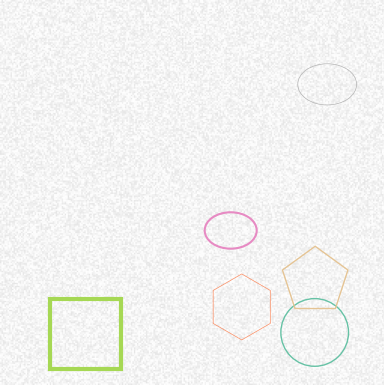[{"shape": "circle", "thickness": 1, "radius": 0.44, "center": [0.817, 0.137]}, {"shape": "hexagon", "thickness": 0.5, "radius": 0.43, "center": [0.628, 0.203]}, {"shape": "oval", "thickness": 1.5, "radius": 0.34, "center": [0.599, 0.401]}, {"shape": "square", "thickness": 3, "radius": 0.46, "center": [0.222, 0.133]}, {"shape": "pentagon", "thickness": 1, "radius": 0.45, "center": [0.819, 0.271]}, {"shape": "oval", "thickness": 0.5, "radius": 0.38, "center": [0.85, 0.781]}]